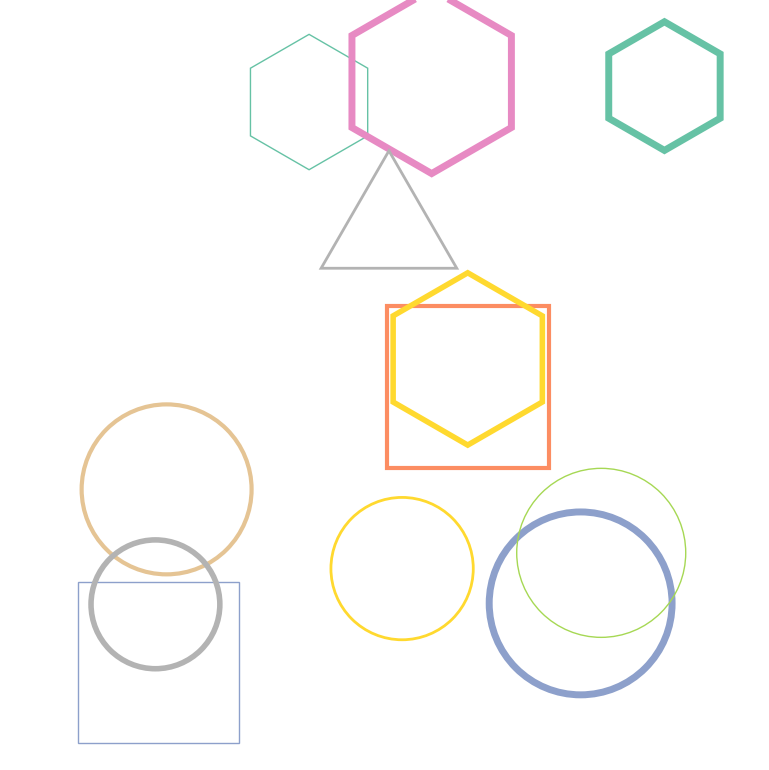[{"shape": "hexagon", "thickness": 0.5, "radius": 0.44, "center": [0.401, 0.867]}, {"shape": "hexagon", "thickness": 2.5, "radius": 0.42, "center": [0.863, 0.888]}, {"shape": "square", "thickness": 1.5, "radius": 0.53, "center": [0.608, 0.497]}, {"shape": "square", "thickness": 0.5, "radius": 0.52, "center": [0.206, 0.14]}, {"shape": "circle", "thickness": 2.5, "radius": 0.59, "center": [0.754, 0.216]}, {"shape": "hexagon", "thickness": 2.5, "radius": 0.6, "center": [0.561, 0.894]}, {"shape": "circle", "thickness": 0.5, "radius": 0.55, "center": [0.781, 0.282]}, {"shape": "hexagon", "thickness": 2, "radius": 0.56, "center": [0.607, 0.534]}, {"shape": "circle", "thickness": 1, "radius": 0.46, "center": [0.522, 0.262]}, {"shape": "circle", "thickness": 1.5, "radius": 0.55, "center": [0.216, 0.364]}, {"shape": "circle", "thickness": 2, "radius": 0.42, "center": [0.202, 0.215]}, {"shape": "triangle", "thickness": 1, "radius": 0.51, "center": [0.505, 0.702]}]